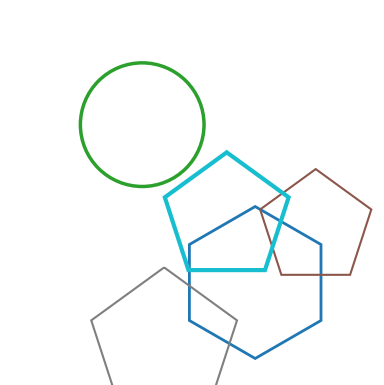[{"shape": "hexagon", "thickness": 2, "radius": 0.99, "center": [0.663, 0.266]}, {"shape": "circle", "thickness": 2.5, "radius": 0.8, "center": [0.369, 0.676]}, {"shape": "pentagon", "thickness": 1.5, "radius": 0.76, "center": [0.82, 0.409]}, {"shape": "pentagon", "thickness": 1.5, "radius": 1.0, "center": [0.426, 0.106]}, {"shape": "pentagon", "thickness": 3, "radius": 0.85, "center": [0.589, 0.435]}]